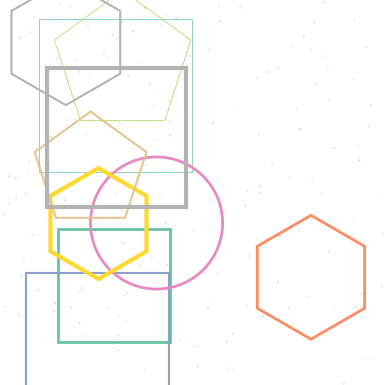[{"shape": "square", "thickness": 2, "radius": 0.73, "center": [0.296, 0.258]}, {"shape": "square", "thickness": 0.5, "radius": 0.99, "center": [0.301, 0.752]}, {"shape": "hexagon", "thickness": 2, "radius": 0.8, "center": [0.808, 0.28]}, {"shape": "square", "thickness": 1.5, "radius": 0.93, "center": [0.253, 0.105]}, {"shape": "circle", "thickness": 2, "radius": 0.86, "center": [0.407, 0.421]}, {"shape": "pentagon", "thickness": 0.5, "radius": 0.93, "center": [0.319, 0.838]}, {"shape": "hexagon", "thickness": 3, "radius": 0.72, "center": [0.256, 0.419]}, {"shape": "pentagon", "thickness": 1.5, "radius": 0.76, "center": [0.235, 0.558]}, {"shape": "hexagon", "thickness": 1.5, "radius": 0.82, "center": [0.171, 0.89]}, {"shape": "square", "thickness": 3, "radius": 0.9, "center": [0.303, 0.644]}]